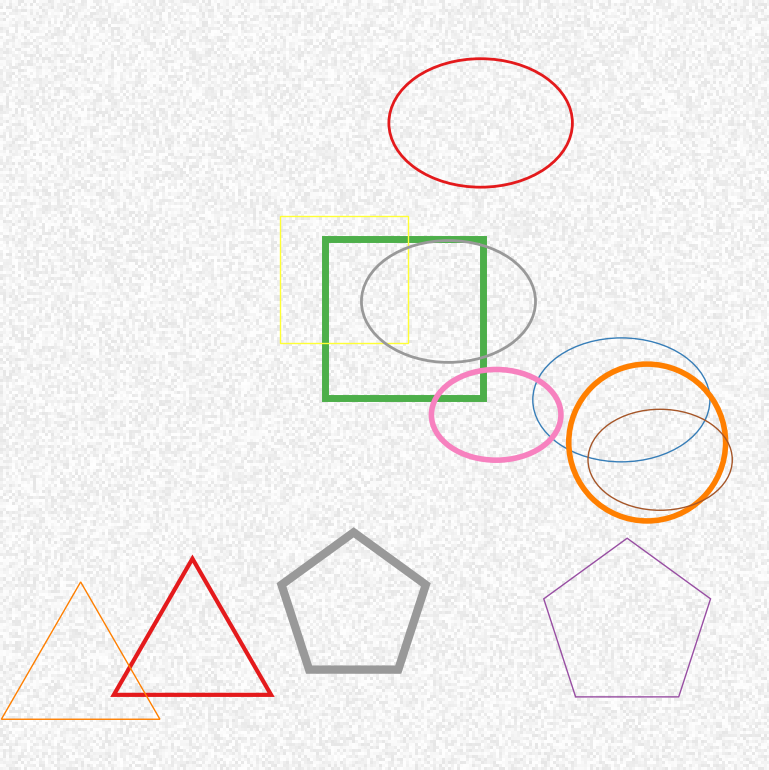[{"shape": "oval", "thickness": 1, "radius": 0.6, "center": [0.624, 0.84]}, {"shape": "triangle", "thickness": 1.5, "radius": 0.59, "center": [0.25, 0.157]}, {"shape": "oval", "thickness": 0.5, "radius": 0.57, "center": [0.807, 0.481]}, {"shape": "square", "thickness": 2.5, "radius": 0.52, "center": [0.524, 0.586]}, {"shape": "pentagon", "thickness": 0.5, "radius": 0.57, "center": [0.814, 0.187]}, {"shape": "triangle", "thickness": 0.5, "radius": 0.59, "center": [0.105, 0.125]}, {"shape": "circle", "thickness": 2, "radius": 0.51, "center": [0.84, 0.425]}, {"shape": "square", "thickness": 0.5, "radius": 0.41, "center": [0.447, 0.637]}, {"shape": "oval", "thickness": 0.5, "radius": 0.47, "center": [0.857, 0.403]}, {"shape": "oval", "thickness": 2, "radius": 0.42, "center": [0.644, 0.461]}, {"shape": "oval", "thickness": 1, "radius": 0.57, "center": [0.582, 0.608]}, {"shape": "pentagon", "thickness": 3, "radius": 0.49, "center": [0.459, 0.21]}]